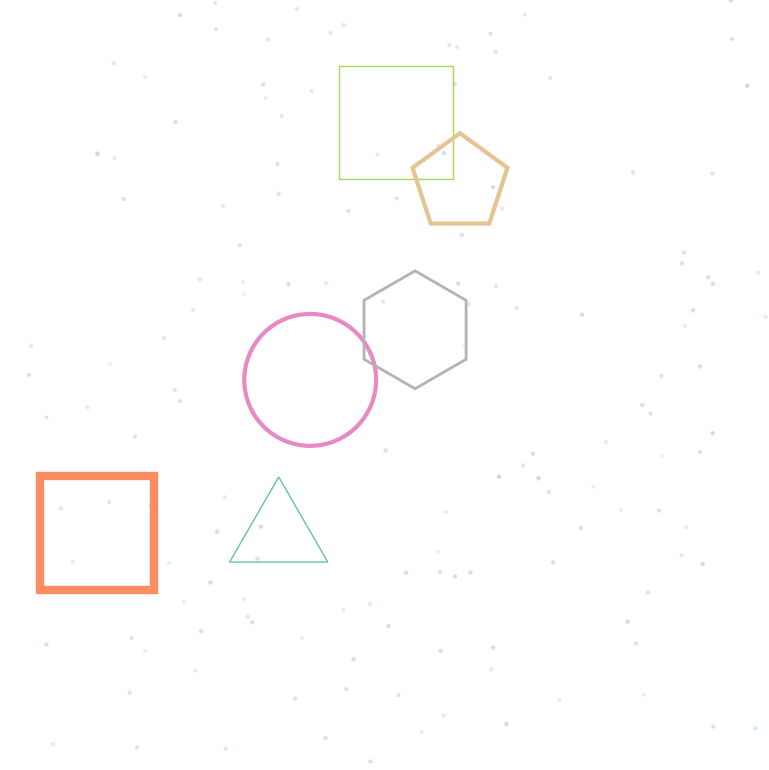[{"shape": "triangle", "thickness": 0.5, "radius": 0.37, "center": [0.362, 0.307]}, {"shape": "square", "thickness": 3, "radius": 0.37, "center": [0.126, 0.307]}, {"shape": "circle", "thickness": 1.5, "radius": 0.43, "center": [0.403, 0.507]}, {"shape": "square", "thickness": 0.5, "radius": 0.37, "center": [0.514, 0.841]}, {"shape": "pentagon", "thickness": 1.5, "radius": 0.32, "center": [0.597, 0.762]}, {"shape": "hexagon", "thickness": 1, "radius": 0.38, "center": [0.539, 0.572]}]